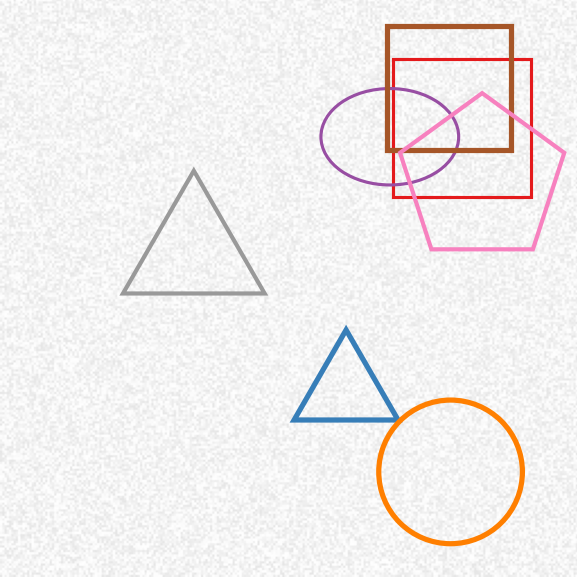[{"shape": "square", "thickness": 1.5, "radius": 0.6, "center": [0.8, 0.777]}, {"shape": "triangle", "thickness": 2.5, "radius": 0.52, "center": [0.599, 0.324]}, {"shape": "oval", "thickness": 1.5, "radius": 0.6, "center": [0.675, 0.762]}, {"shape": "circle", "thickness": 2.5, "radius": 0.62, "center": [0.78, 0.182]}, {"shape": "square", "thickness": 2.5, "radius": 0.54, "center": [0.778, 0.847]}, {"shape": "pentagon", "thickness": 2, "radius": 0.75, "center": [0.835, 0.688]}, {"shape": "triangle", "thickness": 2, "radius": 0.71, "center": [0.336, 0.562]}]